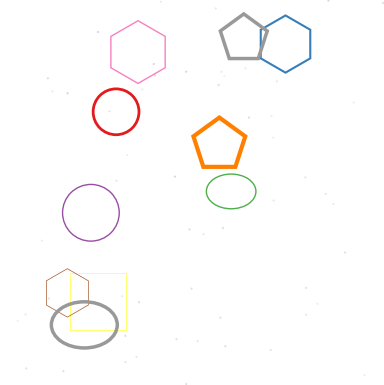[{"shape": "circle", "thickness": 2, "radius": 0.3, "center": [0.301, 0.71]}, {"shape": "hexagon", "thickness": 1.5, "radius": 0.37, "center": [0.742, 0.886]}, {"shape": "oval", "thickness": 1, "radius": 0.32, "center": [0.6, 0.503]}, {"shape": "circle", "thickness": 1, "radius": 0.37, "center": [0.236, 0.447]}, {"shape": "pentagon", "thickness": 3, "radius": 0.35, "center": [0.57, 0.624]}, {"shape": "square", "thickness": 0.5, "radius": 0.37, "center": [0.255, 0.217]}, {"shape": "hexagon", "thickness": 0.5, "radius": 0.31, "center": [0.175, 0.239]}, {"shape": "hexagon", "thickness": 1, "radius": 0.41, "center": [0.359, 0.865]}, {"shape": "oval", "thickness": 2.5, "radius": 0.43, "center": [0.219, 0.156]}, {"shape": "pentagon", "thickness": 2.5, "radius": 0.32, "center": [0.633, 0.9]}]